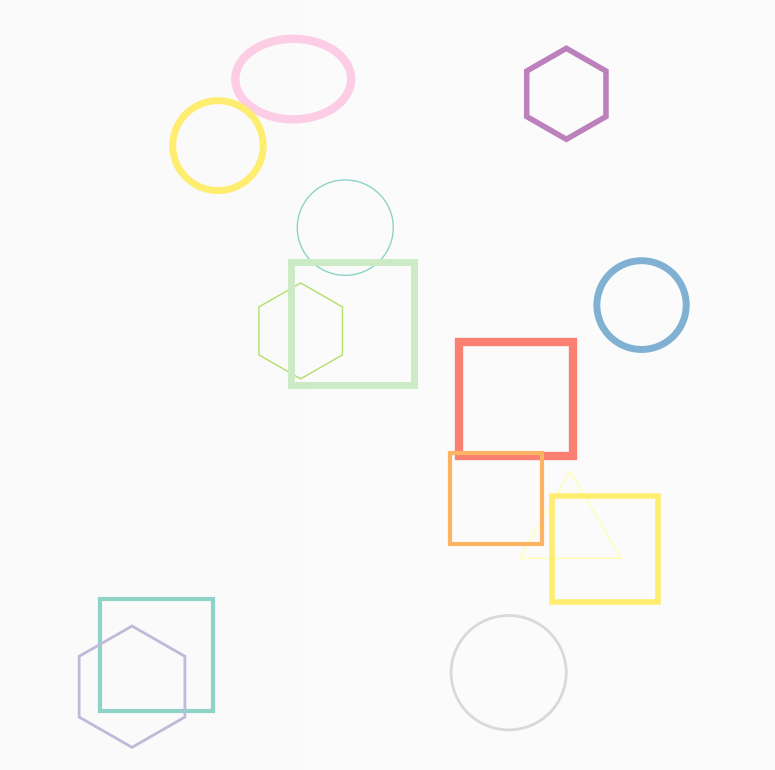[{"shape": "square", "thickness": 1.5, "radius": 0.36, "center": [0.202, 0.15]}, {"shape": "circle", "thickness": 0.5, "radius": 0.31, "center": [0.446, 0.704]}, {"shape": "triangle", "thickness": 0.5, "radius": 0.38, "center": [0.736, 0.313]}, {"shape": "hexagon", "thickness": 1, "radius": 0.39, "center": [0.17, 0.108]}, {"shape": "square", "thickness": 3, "radius": 0.37, "center": [0.666, 0.482]}, {"shape": "circle", "thickness": 2.5, "radius": 0.29, "center": [0.828, 0.604]}, {"shape": "square", "thickness": 1.5, "radius": 0.29, "center": [0.64, 0.352]}, {"shape": "hexagon", "thickness": 0.5, "radius": 0.31, "center": [0.388, 0.57]}, {"shape": "oval", "thickness": 3, "radius": 0.37, "center": [0.378, 0.897]}, {"shape": "circle", "thickness": 1, "radius": 0.37, "center": [0.656, 0.126]}, {"shape": "hexagon", "thickness": 2, "radius": 0.3, "center": [0.731, 0.878]}, {"shape": "square", "thickness": 2.5, "radius": 0.4, "center": [0.455, 0.58]}, {"shape": "square", "thickness": 2, "radius": 0.34, "center": [0.78, 0.287]}, {"shape": "circle", "thickness": 2.5, "radius": 0.29, "center": [0.281, 0.811]}]